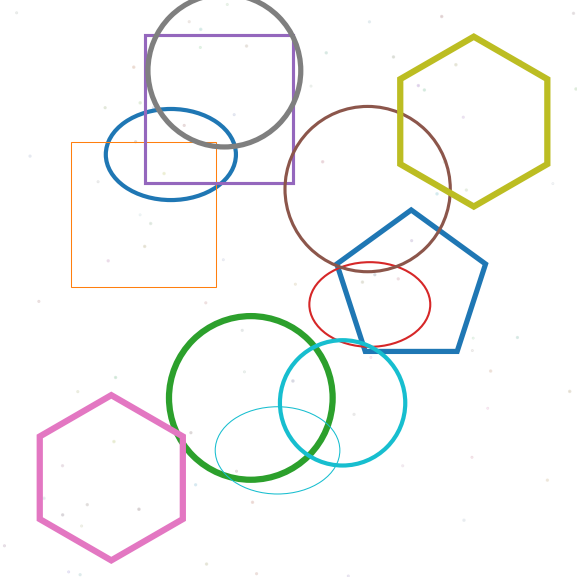[{"shape": "oval", "thickness": 2, "radius": 0.56, "center": [0.296, 0.732]}, {"shape": "pentagon", "thickness": 2.5, "radius": 0.68, "center": [0.712, 0.5]}, {"shape": "square", "thickness": 0.5, "radius": 0.63, "center": [0.249, 0.627]}, {"shape": "circle", "thickness": 3, "radius": 0.71, "center": [0.434, 0.31]}, {"shape": "oval", "thickness": 1, "radius": 0.52, "center": [0.64, 0.472]}, {"shape": "square", "thickness": 1.5, "radius": 0.64, "center": [0.379, 0.81]}, {"shape": "circle", "thickness": 1.5, "radius": 0.72, "center": [0.637, 0.672]}, {"shape": "hexagon", "thickness": 3, "radius": 0.72, "center": [0.193, 0.172]}, {"shape": "circle", "thickness": 2.5, "radius": 0.66, "center": [0.389, 0.877]}, {"shape": "hexagon", "thickness": 3, "radius": 0.74, "center": [0.82, 0.789]}, {"shape": "circle", "thickness": 2, "radius": 0.54, "center": [0.593, 0.302]}, {"shape": "oval", "thickness": 0.5, "radius": 0.54, "center": [0.481, 0.219]}]